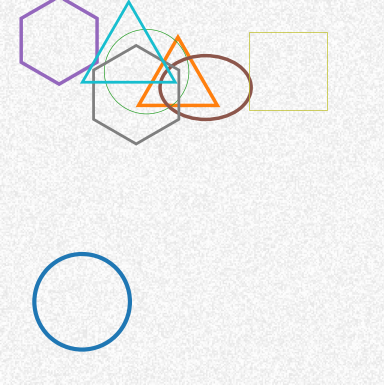[{"shape": "circle", "thickness": 3, "radius": 0.62, "center": [0.213, 0.216]}, {"shape": "triangle", "thickness": 2.5, "radius": 0.59, "center": [0.462, 0.785]}, {"shape": "circle", "thickness": 0.5, "radius": 0.55, "center": [0.381, 0.814]}, {"shape": "hexagon", "thickness": 2.5, "radius": 0.57, "center": [0.154, 0.895]}, {"shape": "oval", "thickness": 2.5, "radius": 0.59, "center": [0.534, 0.773]}, {"shape": "hexagon", "thickness": 2, "radius": 0.64, "center": [0.354, 0.754]}, {"shape": "square", "thickness": 0.5, "radius": 0.5, "center": [0.748, 0.815]}, {"shape": "triangle", "thickness": 2, "radius": 0.7, "center": [0.334, 0.856]}]